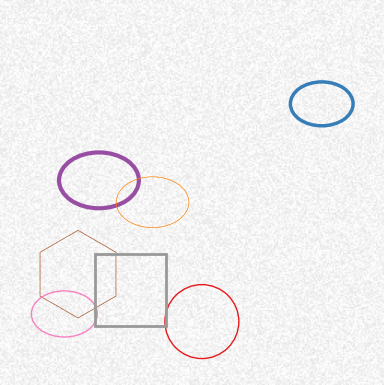[{"shape": "circle", "thickness": 1, "radius": 0.48, "center": [0.524, 0.165]}, {"shape": "oval", "thickness": 2.5, "radius": 0.41, "center": [0.836, 0.73]}, {"shape": "oval", "thickness": 3, "radius": 0.52, "center": [0.257, 0.532]}, {"shape": "oval", "thickness": 0.5, "radius": 0.47, "center": [0.396, 0.475]}, {"shape": "hexagon", "thickness": 0.5, "radius": 0.57, "center": [0.203, 0.288]}, {"shape": "oval", "thickness": 1, "radius": 0.43, "center": [0.167, 0.185]}, {"shape": "square", "thickness": 2, "radius": 0.47, "center": [0.339, 0.247]}]